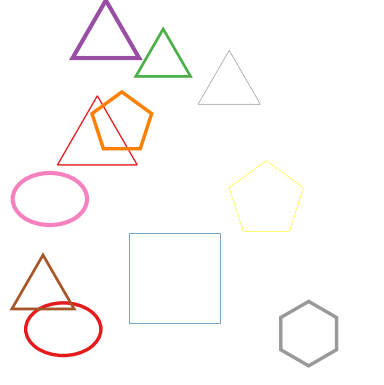[{"shape": "oval", "thickness": 2.5, "radius": 0.49, "center": [0.164, 0.145]}, {"shape": "triangle", "thickness": 1, "radius": 0.6, "center": [0.253, 0.631]}, {"shape": "square", "thickness": 0.5, "radius": 0.59, "center": [0.453, 0.278]}, {"shape": "triangle", "thickness": 2, "radius": 0.41, "center": [0.424, 0.843]}, {"shape": "triangle", "thickness": 3, "radius": 0.5, "center": [0.275, 0.899]}, {"shape": "pentagon", "thickness": 2.5, "radius": 0.41, "center": [0.316, 0.68]}, {"shape": "pentagon", "thickness": 0.5, "radius": 0.51, "center": [0.692, 0.481]}, {"shape": "triangle", "thickness": 2, "radius": 0.47, "center": [0.112, 0.244]}, {"shape": "oval", "thickness": 3, "radius": 0.48, "center": [0.13, 0.483]}, {"shape": "hexagon", "thickness": 2.5, "radius": 0.42, "center": [0.802, 0.133]}, {"shape": "triangle", "thickness": 0.5, "radius": 0.47, "center": [0.595, 0.776]}]